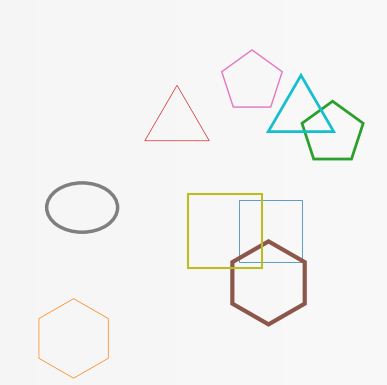[{"shape": "square", "thickness": 0.5, "radius": 0.4, "center": [0.698, 0.4]}, {"shape": "hexagon", "thickness": 0.5, "radius": 0.52, "center": [0.19, 0.121]}, {"shape": "pentagon", "thickness": 2, "radius": 0.41, "center": [0.858, 0.654]}, {"shape": "triangle", "thickness": 0.5, "radius": 0.48, "center": [0.457, 0.682]}, {"shape": "hexagon", "thickness": 3, "radius": 0.54, "center": [0.693, 0.265]}, {"shape": "pentagon", "thickness": 1, "radius": 0.41, "center": [0.65, 0.788]}, {"shape": "oval", "thickness": 2.5, "radius": 0.46, "center": [0.212, 0.461]}, {"shape": "square", "thickness": 1.5, "radius": 0.48, "center": [0.581, 0.4]}, {"shape": "triangle", "thickness": 2, "radius": 0.49, "center": [0.777, 0.707]}]